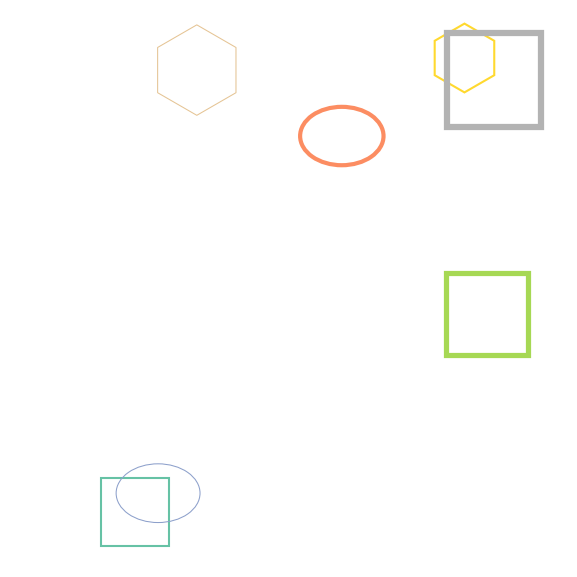[{"shape": "square", "thickness": 1, "radius": 0.3, "center": [0.233, 0.113]}, {"shape": "oval", "thickness": 2, "radius": 0.36, "center": [0.592, 0.764]}, {"shape": "oval", "thickness": 0.5, "radius": 0.36, "center": [0.274, 0.145]}, {"shape": "square", "thickness": 2.5, "radius": 0.35, "center": [0.843, 0.455]}, {"shape": "hexagon", "thickness": 1, "radius": 0.3, "center": [0.804, 0.899]}, {"shape": "hexagon", "thickness": 0.5, "radius": 0.39, "center": [0.341, 0.878]}, {"shape": "square", "thickness": 3, "radius": 0.41, "center": [0.856, 0.86]}]